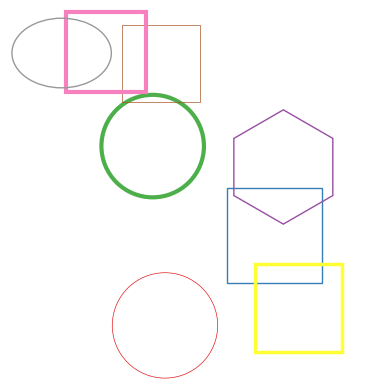[{"shape": "circle", "thickness": 0.5, "radius": 0.68, "center": [0.429, 0.155]}, {"shape": "square", "thickness": 1, "radius": 0.62, "center": [0.713, 0.388]}, {"shape": "circle", "thickness": 3, "radius": 0.67, "center": [0.397, 0.621]}, {"shape": "hexagon", "thickness": 1, "radius": 0.74, "center": [0.736, 0.566]}, {"shape": "square", "thickness": 2.5, "radius": 0.57, "center": [0.775, 0.2]}, {"shape": "square", "thickness": 0.5, "radius": 0.5, "center": [0.419, 0.835]}, {"shape": "square", "thickness": 3, "radius": 0.52, "center": [0.276, 0.865]}, {"shape": "oval", "thickness": 1, "radius": 0.65, "center": [0.16, 0.862]}]